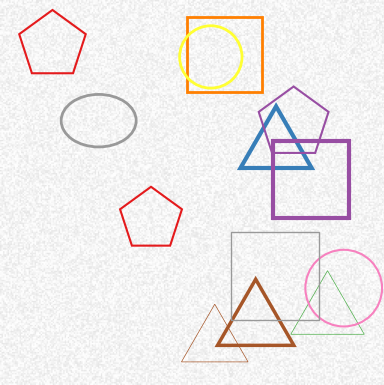[{"shape": "pentagon", "thickness": 1.5, "radius": 0.42, "center": [0.392, 0.43]}, {"shape": "pentagon", "thickness": 1.5, "radius": 0.45, "center": [0.136, 0.883]}, {"shape": "triangle", "thickness": 3, "radius": 0.53, "center": [0.717, 0.617]}, {"shape": "triangle", "thickness": 0.5, "radius": 0.55, "center": [0.851, 0.187]}, {"shape": "pentagon", "thickness": 1.5, "radius": 0.48, "center": [0.763, 0.68]}, {"shape": "square", "thickness": 3, "radius": 0.5, "center": [0.808, 0.534]}, {"shape": "square", "thickness": 2, "radius": 0.49, "center": [0.582, 0.859]}, {"shape": "circle", "thickness": 2, "radius": 0.41, "center": [0.548, 0.852]}, {"shape": "triangle", "thickness": 0.5, "radius": 0.5, "center": [0.558, 0.11]}, {"shape": "triangle", "thickness": 2.5, "radius": 0.57, "center": [0.664, 0.16]}, {"shape": "circle", "thickness": 1.5, "radius": 0.5, "center": [0.893, 0.252]}, {"shape": "square", "thickness": 1, "radius": 0.57, "center": [0.715, 0.284]}, {"shape": "oval", "thickness": 2, "radius": 0.49, "center": [0.256, 0.687]}]